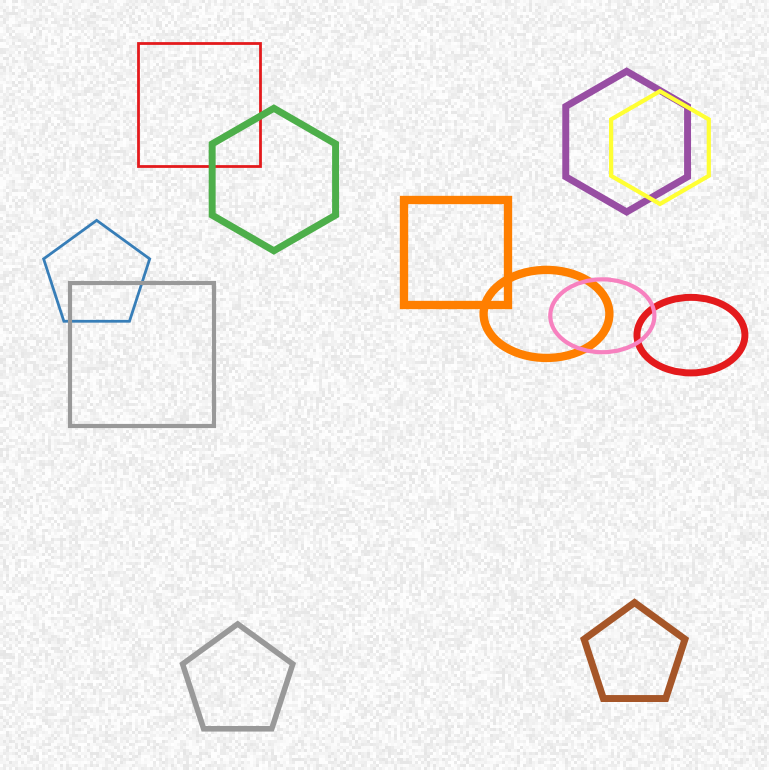[{"shape": "square", "thickness": 1, "radius": 0.4, "center": [0.258, 0.864]}, {"shape": "oval", "thickness": 2.5, "radius": 0.35, "center": [0.897, 0.565]}, {"shape": "pentagon", "thickness": 1, "radius": 0.36, "center": [0.126, 0.641]}, {"shape": "hexagon", "thickness": 2.5, "radius": 0.46, "center": [0.356, 0.767]}, {"shape": "hexagon", "thickness": 2.5, "radius": 0.46, "center": [0.814, 0.816]}, {"shape": "square", "thickness": 3, "radius": 0.34, "center": [0.592, 0.672]}, {"shape": "oval", "thickness": 3, "radius": 0.41, "center": [0.71, 0.592]}, {"shape": "hexagon", "thickness": 1.5, "radius": 0.37, "center": [0.857, 0.808]}, {"shape": "pentagon", "thickness": 2.5, "radius": 0.34, "center": [0.824, 0.149]}, {"shape": "oval", "thickness": 1.5, "radius": 0.34, "center": [0.782, 0.59]}, {"shape": "pentagon", "thickness": 2, "radius": 0.38, "center": [0.309, 0.114]}, {"shape": "square", "thickness": 1.5, "radius": 0.47, "center": [0.184, 0.54]}]